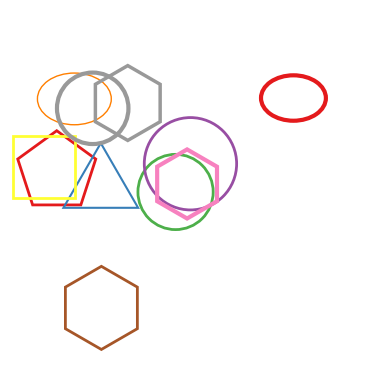[{"shape": "oval", "thickness": 3, "radius": 0.42, "center": [0.762, 0.745]}, {"shape": "pentagon", "thickness": 2, "radius": 0.53, "center": [0.147, 0.554]}, {"shape": "triangle", "thickness": 1.5, "radius": 0.56, "center": [0.262, 0.516]}, {"shape": "circle", "thickness": 2, "radius": 0.49, "center": [0.456, 0.501]}, {"shape": "circle", "thickness": 2, "radius": 0.6, "center": [0.495, 0.575]}, {"shape": "oval", "thickness": 1, "radius": 0.48, "center": [0.193, 0.743]}, {"shape": "square", "thickness": 2, "radius": 0.4, "center": [0.114, 0.567]}, {"shape": "hexagon", "thickness": 2, "radius": 0.54, "center": [0.263, 0.2]}, {"shape": "hexagon", "thickness": 3, "radius": 0.45, "center": [0.486, 0.522]}, {"shape": "hexagon", "thickness": 2.5, "radius": 0.49, "center": [0.332, 0.732]}, {"shape": "circle", "thickness": 3, "radius": 0.46, "center": [0.241, 0.719]}]